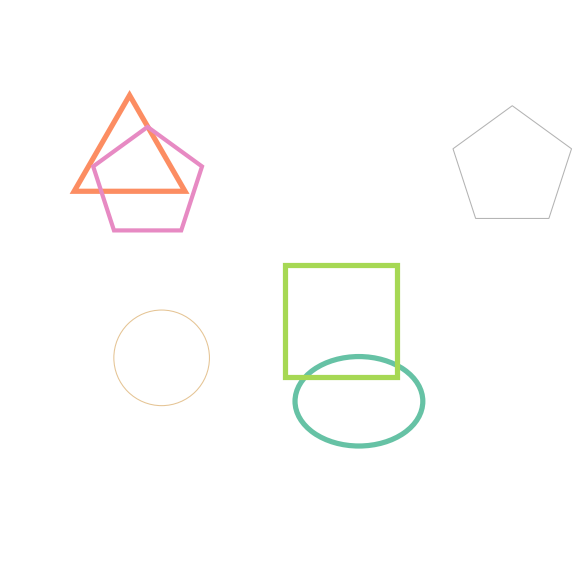[{"shape": "oval", "thickness": 2.5, "radius": 0.55, "center": [0.622, 0.304]}, {"shape": "triangle", "thickness": 2.5, "radius": 0.55, "center": [0.224, 0.723]}, {"shape": "pentagon", "thickness": 2, "radius": 0.5, "center": [0.256, 0.68]}, {"shape": "square", "thickness": 2.5, "radius": 0.48, "center": [0.59, 0.443]}, {"shape": "circle", "thickness": 0.5, "radius": 0.41, "center": [0.28, 0.379]}, {"shape": "pentagon", "thickness": 0.5, "radius": 0.54, "center": [0.887, 0.708]}]